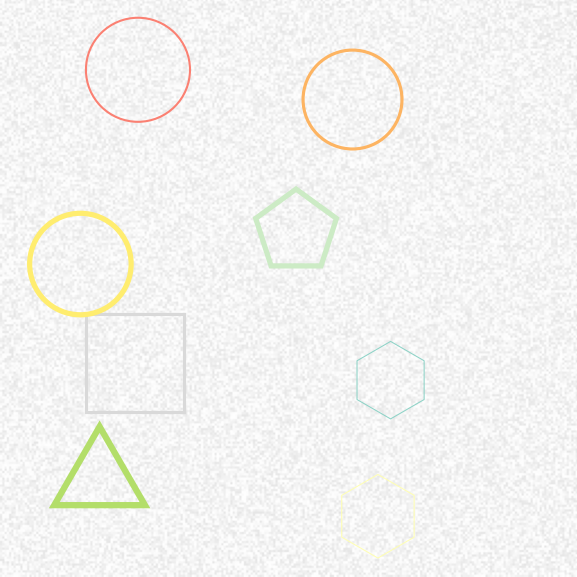[{"shape": "hexagon", "thickness": 0.5, "radius": 0.34, "center": [0.676, 0.341]}, {"shape": "hexagon", "thickness": 0.5, "radius": 0.36, "center": [0.654, 0.105]}, {"shape": "circle", "thickness": 1, "radius": 0.45, "center": [0.239, 0.878]}, {"shape": "circle", "thickness": 1.5, "radius": 0.43, "center": [0.61, 0.827]}, {"shape": "triangle", "thickness": 3, "radius": 0.45, "center": [0.172, 0.17]}, {"shape": "square", "thickness": 1.5, "radius": 0.42, "center": [0.234, 0.37]}, {"shape": "pentagon", "thickness": 2.5, "radius": 0.37, "center": [0.513, 0.598]}, {"shape": "circle", "thickness": 2.5, "radius": 0.44, "center": [0.139, 0.542]}]